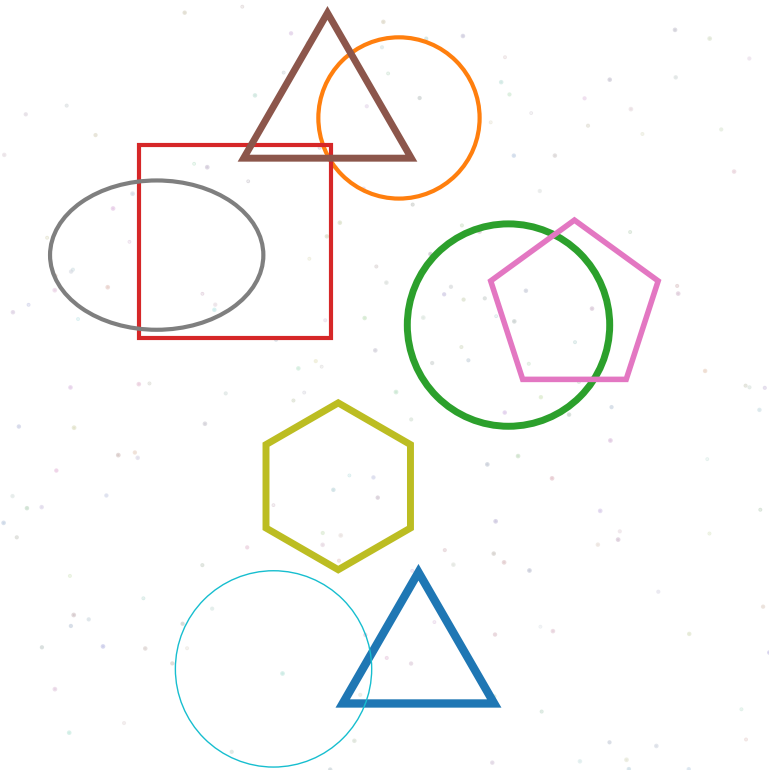[{"shape": "triangle", "thickness": 3, "radius": 0.57, "center": [0.543, 0.143]}, {"shape": "circle", "thickness": 1.5, "radius": 0.52, "center": [0.518, 0.847]}, {"shape": "circle", "thickness": 2.5, "radius": 0.66, "center": [0.66, 0.578]}, {"shape": "square", "thickness": 1.5, "radius": 0.62, "center": [0.305, 0.687]}, {"shape": "triangle", "thickness": 2.5, "radius": 0.63, "center": [0.425, 0.857]}, {"shape": "pentagon", "thickness": 2, "radius": 0.57, "center": [0.746, 0.6]}, {"shape": "oval", "thickness": 1.5, "radius": 0.69, "center": [0.203, 0.669]}, {"shape": "hexagon", "thickness": 2.5, "radius": 0.54, "center": [0.439, 0.368]}, {"shape": "circle", "thickness": 0.5, "radius": 0.64, "center": [0.355, 0.131]}]